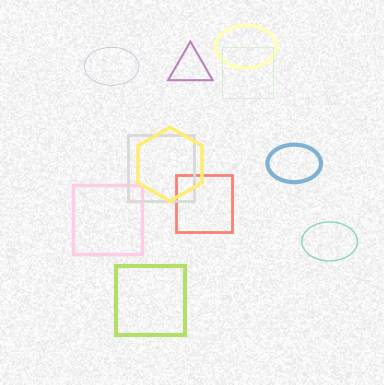[{"shape": "oval", "thickness": 1, "radius": 0.36, "center": [0.856, 0.373]}, {"shape": "oval", "thickness": 2.5, "radius": 0.4, "center": [0.639, 0.879]}, {"shape": "oval", "thickness": 0.5, "radius": 0.35, "center": [0.29, 0.828]}, {"shape": "square", "thickness": 2, "radius": 0.37, "center": [0.53, 0.472]}, {"shape": "oval", "thickness": 3, "radius": 0.35, "center": [0.764, 0.576]}, {"shape": "square", "thickness": 3, "radius": 0.45, "center": [0.391, 0.22]}, {"shape": "square", "thickness": 2.5, "radius": 0.45, "center": [0.279, 0.43]}, {"shape": "square", "thickness": 2, "radius": 0.43, "center": [0.418, 0.563]}, {"shape": "triangle", "thickness": 1.5, "radius": 0.33, "center": [0.495, 0.825]}, {"shape": "square", "thickness": 0.5, "radius": 0.33, "center": [0.642, 0.812]}, {"shape": "hexagon", "thickness": 2.5, "radius": 0.48, "center": [0.441, 0.573]}]